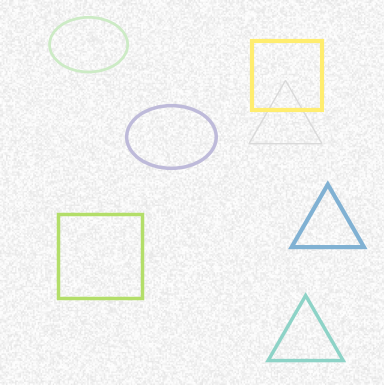[{"shape": "triangle", "thickness": 2.5, "radius": 0.56, "center": [0.794, 0.12]}, {"shape": "oval", "thickness": 2.5, "radius": 0.58, "center": [0.445, 0.644]}, {"shape": "triangle", "thickness": 3, "radius": 0.54, "center": [0.851, 0.412]}, {"shape": "square", "thickness": 2.5, "radius": 0.55, "center": [0.261, 0.334]}, {"shape": "triangle", "thickness": 1, "radius": 0.55, "center": [0.742, 0.682]}, {"shape": "oval", "thickness": 2, "radius": 0.51, "center": [0.23, 0.884]}, {"shape": "square", "thickness": 3, "radius": 0.45, "center": [0.746, 0.804]}]